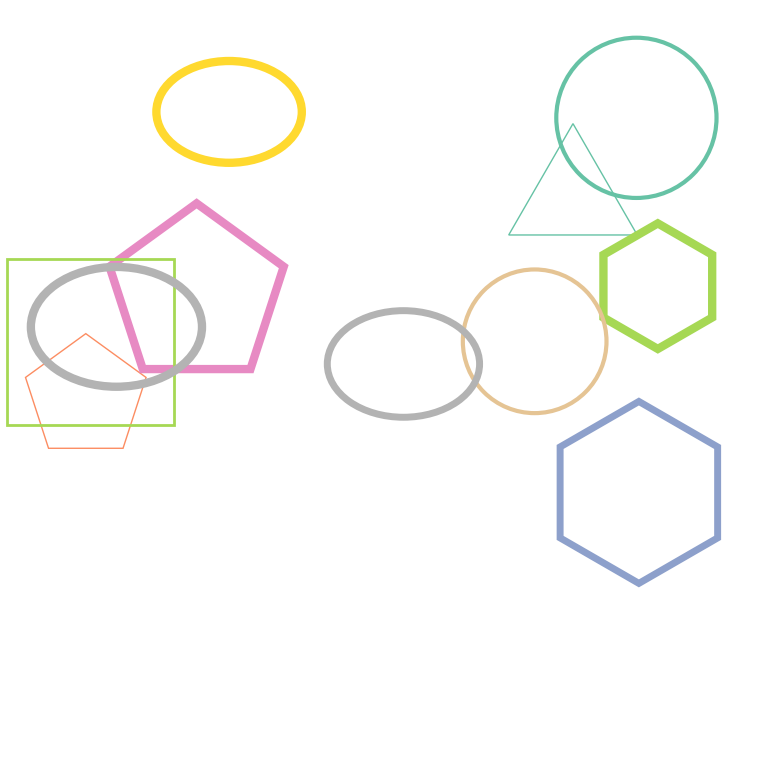[{"shape": "circle", "thickness": 1.5, "radius": 0.52, "center": [0.826, 0.847]}, {"shape": "triangle", "thickness": 0.5, "radius": 0.48, "center": [0.744, 0.743]}, {"shape": "pentagon", "thickness": 0.5, "radius": 0.41, "center": [0.111, 0.484]}, {"shape": "hexagon", "thickness": 2.5, "radius": 0.59, "center": [0.83, 0.36]}, {"shape": "pentagon", "thickness": 3, "radius": 0.59, "center": [0.255, 0.617]}, {"shape": "hexagon", "thickness": 3, "radius": 0.41, "center": [0.854, 0.628]}, {"shape": "square", "thickness": 1, "radius": 0.54, "center": [0.117, 0.556]}, {"shape": "oval", "thickness": 3, "radius": 0.47, "center": [0.298, 0.855]}, {"shape": "circle", "thickness": 1.5, "radius": 0.47, "center": [0.694, 0.557]}, {"shape": "oval", "thickness": 3, "radius": 0.56, "center": [0.151, 0.576]}, {"shape": "oval", "thickness": 2.5, "radius": 0.49, "center": [0.524, 0.527]}]